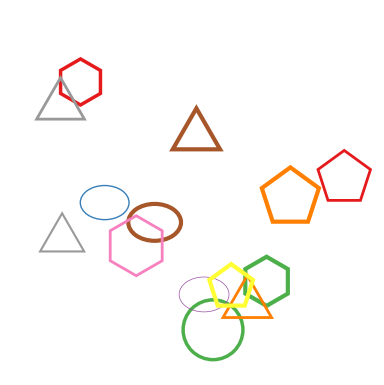[{"shape": "pentagon", "thickness": 2, "radius": 0.36, "center": [0.894, 0.538]}, {"shape": "hexagon", "thickness": 2.5, "radius": 0.3, "center": [0.209, 0.787]}, {"shape": "oval", "thickness": 1, "radius": 0.32, "center": [0.272, 0.474]}, {"shape": "circle", "thickness": 2.5, "radius": 0.39, "center": [0.553, 0.143]}, {"shape": "hexagon", "thickness": 3, "radius": 0.32, "center": [0.692, 0.269]}, {"shape": "oval", "thickness": 0.5, "radius": 0.32, "center": [0.53, 0.235]}, {"shape": "pentagon", "thickness": 3, "radius": 0.39, "center": [0.754, 0.487]}, {"shape": "triangle", "thickness": 2, "radius": 0.36, "center": [0.642, 0.212]}, {"shape": "pentagon", "thickness": 3, "radius": 0.3, "center": [0.6, 0.254]}, {"shape": "oval", "thickness": 3, "radius": 0.34, "center": [0.402, 0.422]}, {"shape": "triangle", "thickness": 3, "radius": 0.35, "center": [0.51, 0.648]}, {"shape": "hexagon", "thickness": 2, "radius": 0.39, "center": [0.354, 0.362]}, {"shape": "triangle", "thickness": 1.5, "radius": 0.33, "center": [0.161, 0.38]}, {"shape": "triangle", "thickness": 2, "radius": 0.36, "center": [0.157, 0.726]}]